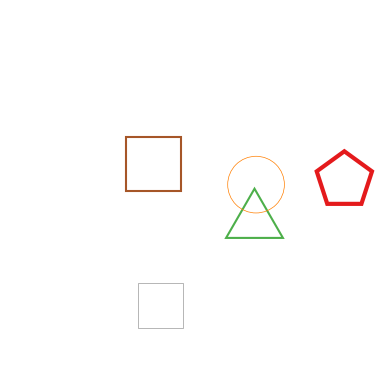[{"shape": "pentagon", "thickness": 3, "radius": 0.38, "center": [0.894, 0.532]}, {"shape": "triangle", "thickness": 1.5, "radius": 0.43, "center": [0.661, 0.425]}, {"shape": "circle", "thickness": 0.5, "radius": 0.37, "center": [0.665, 0.52]}, {"shape": "square", "thickness": 1.5, "radius": 0.36, "center": [0.399, 0.574]}, {"shape": "square", "thickness": 0.5, "radius": 0.29, "center": [0.417, 0.205]}]